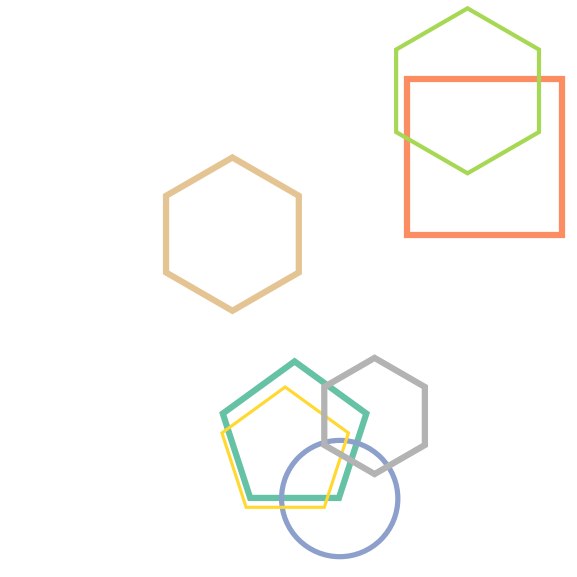[{"shape": "pentagon", "thickness": 3, "radius": 0.65, "center": [0.51, 0.243]}, {"shape": "square", "thickness": 3, "radius": 0.67, "center": [0.84, 0.727]}, {"shape": "circle", "thickness": 2.5, "radius": 0.5, "center": [0.588, 0.136]}, {"shape": "hexagon", "thickness": 2, "radius": 0.71, "center": [0.81, 0.842]}, {"shape": "pentagon", "thickness": 1.5, "radius": 0.58, "center": [0.494, 0.214]}, {"shape": "hexagon", "thickness": 3, "radius": 0.66, "center": [0.402, 0.594]}, {"shape": "hexagon", "thickness": 3, "radius": 0.5, "center": [0.649, 0.279]}]